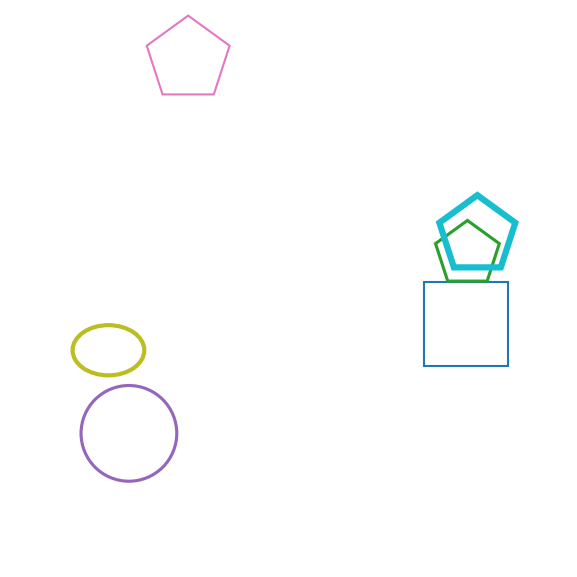[{"shape": "square", "thickness": 1, "radius": 0.37, "center": [0.807, 0.438]}, {"shape": "pentagon", "thickness": 1.5, "radius": 0.29, "center": [0.809, 0.559]}, {"shape": "circle", "thickness": 1.5, "radius": 0.41, "center": [0.223, 0.249]}, {"shape": "pentagon", "thickness": 1, "radius": 0.38, "center": [0.326, 0.897]}, {"shape": "oval", "thickness": 2, "radius": 0.31, "center": [0.188, 0.393]}, {"shape": "pentagon", "thickness": 3, "radius": 0.35, "center": [0.827, 0.592]}]